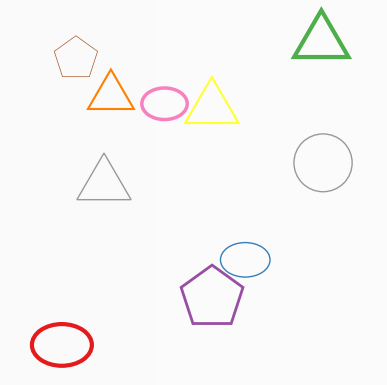[{"shape": "oval", "thickness": 3, "radius": 0.39, "center": [0.16, 0.104]}, {"shape": "oval", "thickness": 1, "radius": 0.32, "center": [0.633, 0.325]}, {"shape": "triangle", "thickness": 3, "radius": 0.4, "center": [0.829, 0.892]}, {"shape": "pentagon", "thickness": 2, "radius": 0.42, "center": [0.547, 0.228]}, {"shape": "triangle", "thickness": 1.5, "radius": 0.34, "center": [0.286, 0.751]}, {"shape": "triangle", "thickness": 1.5, "radius": 0.4, "center": [0.547, 0.72]}, {"shape": "pentagon", "thickness": 0.5, "radius": 0.29, "center": [0.196, 0.848]}, {"shape": "oval", "thickness": 2.5, "radius": 0.29, "center": [0.425, 0.73]}, {"shape": "triangle", "thickness": 1, "radius": 0.4, "center": [0.268, 0.522]}, {"shape": "circle", "thickness": 1, "radius": 0.38, "center": [0.834, 0.577]}]